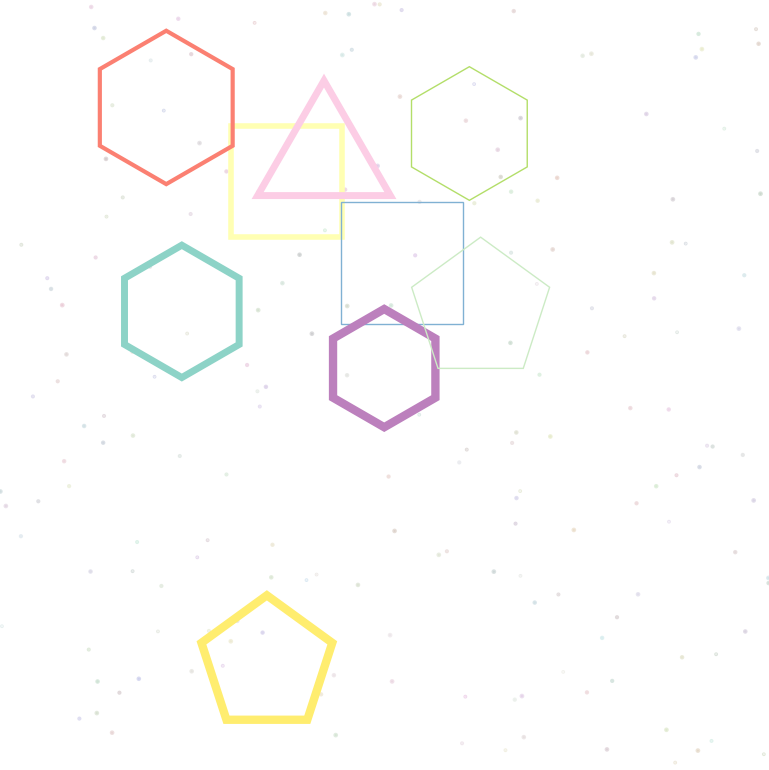[{"shape": "hexagon", "thickness": 2.5, "radius": 0.43, "center": [0.236, 0.596]}, {"shape": "square", "thickness": 2, "radius": 0.36, "center": [0.372, 0.764]}, {"shape": "hexagon", "thickness": 1.5, "radius": 0.5, "center": [0.216, 0.86]}, {"shape": "square", "thickness": 0.5, "radius": 0.4, "center": [0.522, 0.658]}, {"shape": "hexagon", "thickness": 0.5, "radius": 0.43, "center": [0.61, 0.827]}, {"shape": "triangle", "thickness": 2.5, "radius": 0.5, "center": [0.421, 0.796]}, {"shape": "hexagon", "thickness": 3, "radius": 0.38, "center": [0.499, 0.522]}, {"shape": "pentagon", "thickness": 0.5, "radius": 0.47, "center": [0.624, 0.598]}, {"shape": "pentagon", "thickness": 3, "radius": 0.45, "center": [0.347, 0.138]}]